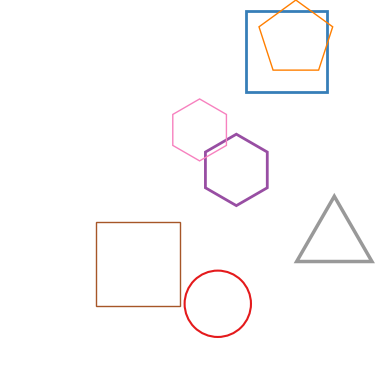[{"shape": "circle", "thickness": 1.5, "radius": 0.43, "center": [0.566, 0.211]}, {"shape": "square", "thickness": 2, "radius": 0.53, "center": [0.743, 0.867]}, {"shape": "hexagon", "thickness": 2, "radius": 0.46, "center": [0.614, 0.559]}, {"shape": "pentagon", "thickness": 1, "radius": 0.5, "center": [0.768, 0.899]}, {"shape": "square", "thickness": 1, "radius": 0.55, "center": [0.359, 0.315]}, {"shape": "hexagon", "thickness": 1, "radius": 0.4, "center": [0.518, 0.663]}, {"shape": "triangle", "thickness": 2.5, "radius": 0.56, "center": [0.868, 0.377]}]